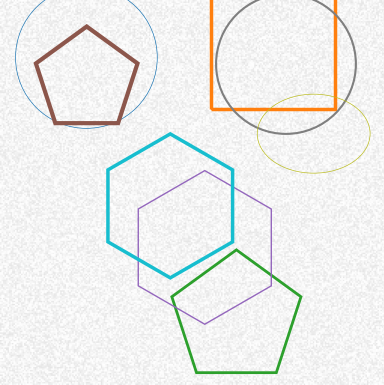[{"shape": "circle", "thickness": 0.5, "radius": 0.92, "center": [0.224, 0.851]}, {"shape": "square", "thickness": 2.5, "radius": 0.81, "center": [0.709, 0.879]}, {"shape": "pentagon", "thickness": 2, "radius": 0.88, "center": [0.614, 0.175]}, {"shape": "hexagon", "thickness": 1, "radius": 1.0, "center": [0.532, 0.357]}, {"shape": "pentagon", "thickness": 3, "radius": 0.69, "center": [0.225, 0.792]}, {"shape": "circle", "thickness": 1.5, "radius": 0.91, "center": [0.743, 0.834]}, {"shape": "oval", "thickness": 0.5, "radius": 0.73, "center": [0.815, 0.653]}, {"shape": "hexagon", "thickness": 2.5, "radius": 0.93, "center": [0.442, 0.465]}]